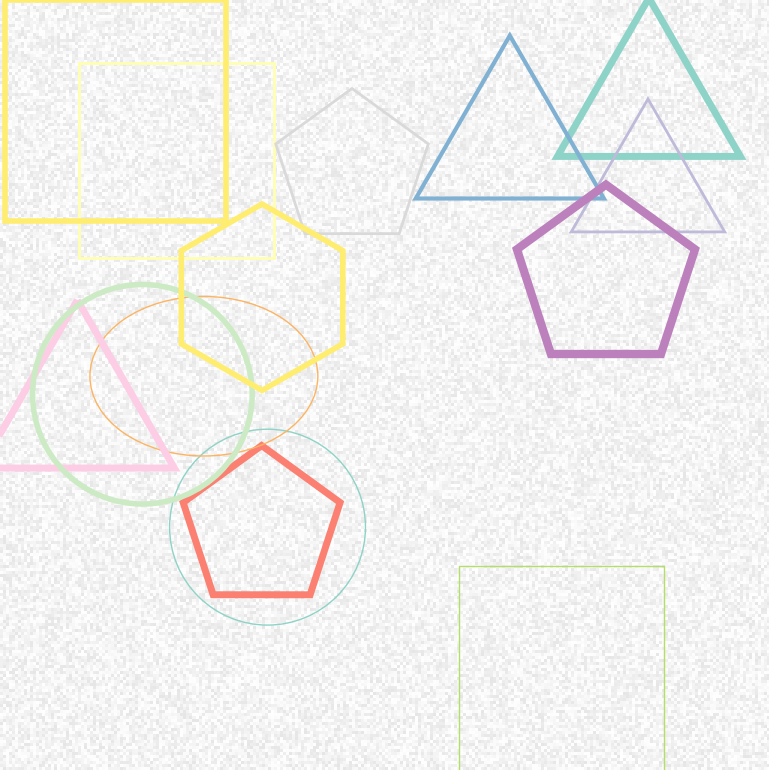[{"shape": "circle", "thickness": 0.5, "radius": 0.64, "center": [0.347, 0.315]}, {"shape": "triangle", "thickness": 2.5, "radius": 0.69, "center": [0.843, 0.865]}, {"shape": "square", "thickness": 1, "radius": 0.63, "center": [0.229, 0.792]}, {"shape": "triangle", "thickness": 1, "radius": 0.58, "center": [0.842, 0.756]}, {"shape": "pentagon", "thickness": 2.5, "radius": 0.54, "center": [0.34, 0.314]}, {"shape": "triangle", "thickness": 1.5, "radius": 0.71, "center": [0.662, 0.813]}, {"shape": "oval", "thickness": 0.5, "radius": 0.74, "center": [0.265, 0.511]}, {"shape": "square", "thickness": 0.5, "radius": 0.67, "center": [0.729, 0.132]}, {"shape": "triangle", "thickness": 2.5, "radius": 0.73, "center": [0.101, 0.465]}, {"shape": "pentagon", "thickness": 1, "radius": 0.52, "center": [0.457, 0.781]}, {"shape": "pentagon", "thickness": 3, "radius": 0.61, "center": [0.787, 0.639]}, {"shape": "circle", "thickness": 2, "radius": 0.71, "center": [0.185, 0.488]}, {"shape": "hexagon", "thickness": 2, "radius": 0.61, "center": [0.34, 0.614]}, {"shape": "square", "thickness": 2, "radius": 0.72, "center": [0.15, 0.856]}]